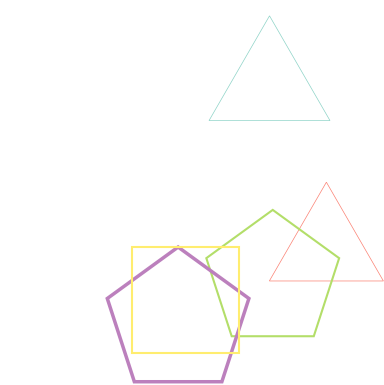[{"shape": "triangle", "thickness": 0.5, "radius": 0.91, "center": [0.7, 0.777]}, {"shape": "triangle", "thickness": 0.5, "radius": 0.86, "center": [0.848, 0.356]}, {"shape": "pentagon", "thickness": 1.5, "radius": 0.91, "center": [0.708, 0.273]}, {"shape": "pentagon", "thickness": 2.5, "radius": 0.97, "center": [0.463, 0.165]}, {"shape": "square", "thickness": 1.5, "radius": 0.69, "center": [0.482, 0.22]}]